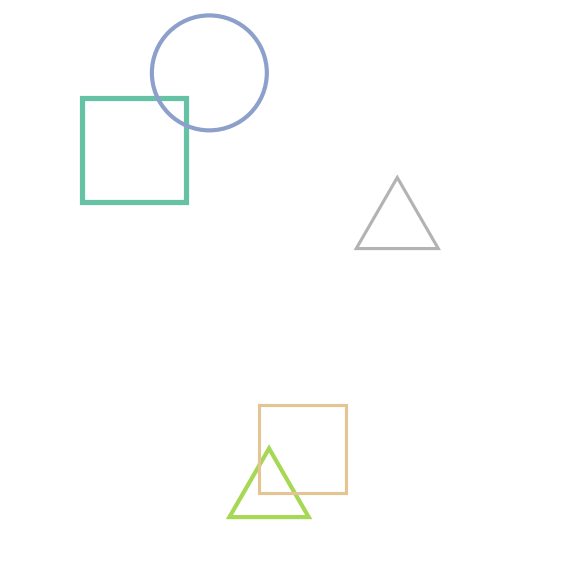[{"shape": "square", "thickness": 2.5, "radius": 0.45, "center": [0.232, 0.739]}, {"shape": "circle", "thickness": 2, "radius": 0.5, "center": [0.363, 0.873]}, {"shape": "triangle", "thickness": 2, "radius": 0.4, "center": [0.466, 0.143]}, {"shape": "square", "thickness": 1.5, "radius": 0.38, "center": [0.524, 0.222]}, {"shape": "triangle", "thickness": 1.5, "radius": 0.41, "center": [0.688, 0.61]}]